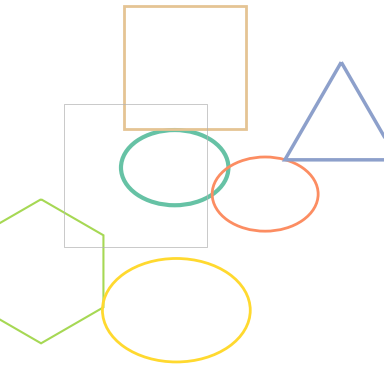[{"shape": "oval", "thickness": 3, "radius": 0.7, "center": [0.454, 0.565]}, {"shape": "oval", "thickness": 2, "radius": 0.69, "center": [0.689, 0.496]}, {"shape": "triangle", "thickness": 2.5, "radius": 0.85, "center": [0.886, 0.669]}, {"shape": "hexagon", "thickness": 1.5, "radius": 0.94, "center": [0.107, 0.295]}, {"shape": "oval", "thickness": 2, "radius": 0.96, "center": [0.458, 0.194]}, {"shape": "square", "thickness": 2, "radius": 0.8, "center": [0.481, 0.824]}, {"shape": "square", "thickness": 0.5, "radius": 0.93, "center": [0.351, 0.544]}]